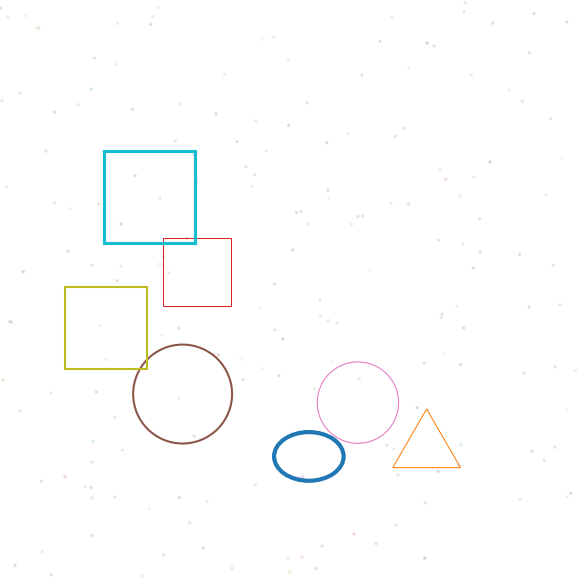[{"shape": "oval", "thickness": 2, "radius": 0.3, "center": [0.535, 0.209]}, {"shape": "triangle", "thickness": 0.5, "radius": 0.34, "center": [0.739, 0.223]}, {"shape": "square", "thickness": 0.5, "radius": 0.3, "center": [0.341, 0.529]}, {"shape": "circle", "thickness": 1, "radius": 0.43, "center": [0.316, 0.317]}, {"shape": "circle", "thickness": 0.5, "radius": 0.35, "center": [0.62, 0.302]}, {"shape": "square", "thickness": 1, "radius": 0.35, "center": [0.183, 0.431]}, {"shape": "square", "thickness": 1.5, "radius": 0.4, "center": [0.259, 0.658]}]